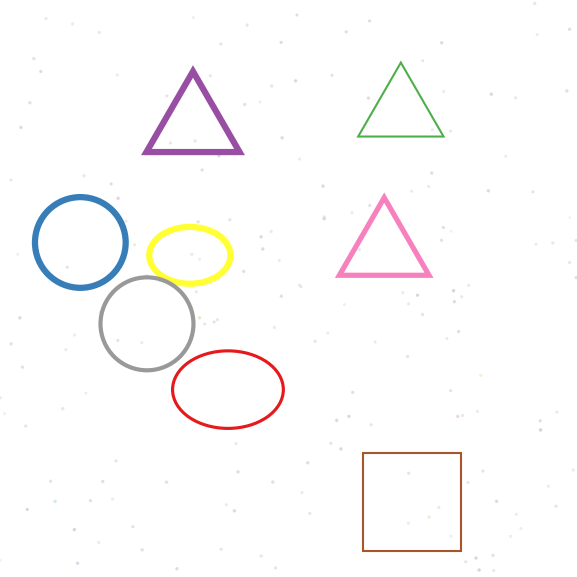[{"shape": "oval", "thickness": 1.5, "radius": 0.48, "center": [0.395, 0.324]}, {"shape": "circle", "thickness": 3, "radius": 0.39, "center": [0.139, 0.579]}, {"shape": "triangle", "thickness": 1, "radius": 0.43, "center": [0.694, 0.805]}, {"shape": "triangle", "thickness": 3, "radius": 0.47, "center": [0.334, 0.782]}, {"shape": "oval", "thickness": 3, "radius": 0.35, "center": [0.329, 0.557]}, {"shape": "square", "thickness": 1, "radius": 0.43, "center": [0.714, 0.13]}, {"shape": "triangle", "thickness": 2.5, "radius": 0.45, "center": [0.665, 0.567]}, {"shape": "circle", "thickness": 2, "radius": 0.4, "center": [0.255, 0.438]}]